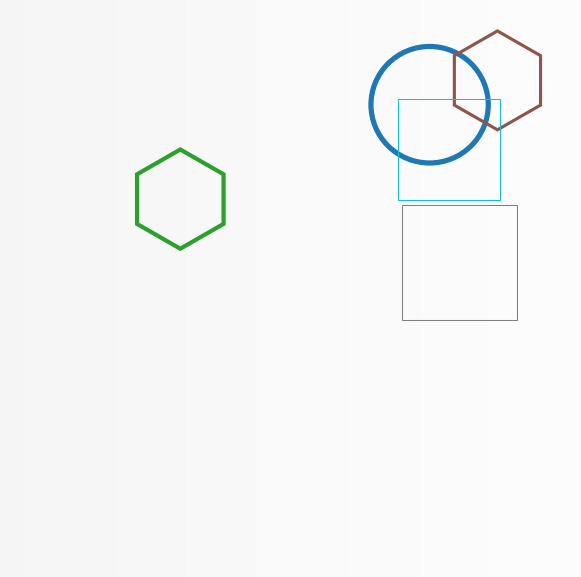[{"shape": "circle", "thickness": 2.5, "radius": 0.5, "center": [0.739, 0.818]}, {"shape": "hexagon", "thickness": 2, "radius": 0.43, "center": [0.31, 0.654]}, {"shape": "hexagon", "thickness": 1.5, "radius": 0.43, "center": [0.856, 0.86]}, {"shape": "square", "thickness": 0.5, "radius": 0.5, "center": [0.79, 0.545]}, {"shape": "square", "thickness": 0.5, "radius": 0.44, "center": [0.772, 0.741]}]